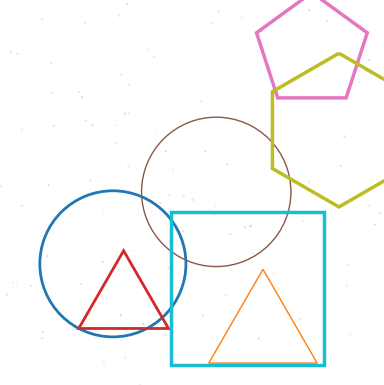[{"shape": "circle", "thickness": 2, "radius": 0.95, "center": [0.293, 0.315]}, {"shape": "triangle", "thickness": 1, "radius": 0.81, "center": [0.683, 0.138]}, {"shape": "triangle", "thickness": 2, "radius": 0.67, "center": [0.321, 0.214]}, {"shape": "circle", "thickness": 1, "radius": 0.97, "center": [0.562, 0.502]}, {"shape": "pentagon", "thickness": 2.5, "radius": 0.76, "center": [0.81, 0.868]}, {"shape": "hexagon", "thickness": 2.5, "radius": 1.0, "center": [0.88, 0.662]}, {"shape": "square", "thickness": 2.5, "radius": 0.99, "center": [0.642, 0.251]}]